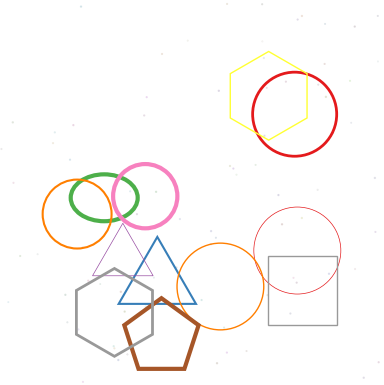[{"shape": "circle", "thickness": 2, "radius": 0.55, "center": [0.765, 0.703]}, {"shape": "circle", "thickness": 0.5, "radius": 0.56, "center": [0.772, 0.349]}, {"shape": "triangle", "thickness": 1.5, "radius": 0.58, "center": [0.409, 0.269]}, {"shape": "oval", "thickness": 3, "radius": 0.43, "center": [0.271, 0.486]}, {"shape": "triangle", "thickness": 0.5, "radius": 0.45, "center": [0.319, 0.329]}, {"shape": "circle", "thickness": 1, "radius": 0.56, "center": [0.572, 0.256]}, {"shape": "circle", "thickness": 1.5, "radius": 0.45, "center": [0.2, 0.444]}, {"shape": "hexagon", "thickness": 1, "radius": 0.58, "center": [0.698, 0.751]}, {"shape": "pentagon", "thickness": 3, "radius": 0.51, "center": [0.419, 0.124]}, {"shape": "circle", "thickness": 3, "radius": 0.42, "center": [0.377, 0.49]}, {"shape": "square", "thickness": 1, "radius": 0.45, "center": [0.785, 0.246]}, {"shape": "hexagon", "thickness": 2, "radius": 0.57, "center": [0.297, 0.189]}]